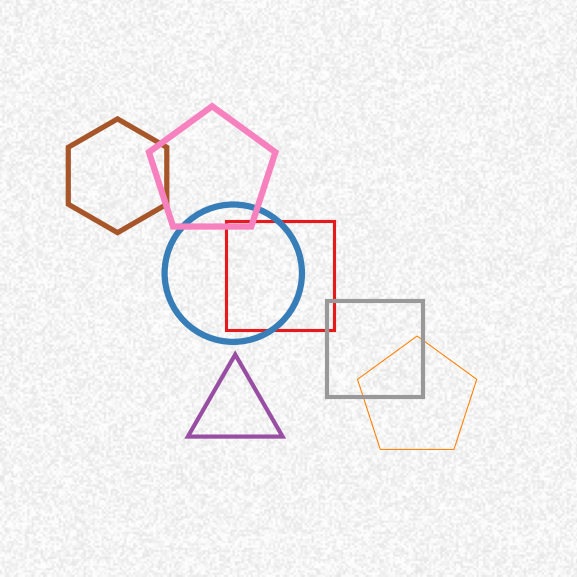[{"shape": "square", "thickness": 1.5, "radius": 0.47, "center": [0.485, 0.522]}, {"shape": "circle", "thickness": 3, "radius": 0.59, "center": [0.404, 0.526]}, {"shape": "triangle", "thickness": 2, "radius": 0.47, "center": [0.407, 0.291]}, {"shape": "pentagon", "thickness": 0.5, "radius": 0.54, "center": [0.722, 0.309]}, {"shape": "hexagon", "thickness": 2.5, "radius": 0.49, "center": [0.204, 0.695]}, {"shape": "pentagon", "thickness": 3, "radius": 0.58, "center": [0.367, 0.7]}, {"shape": "square", "thickness": 2, "radius": 0.41, "center": [0.649, 0.395]}]